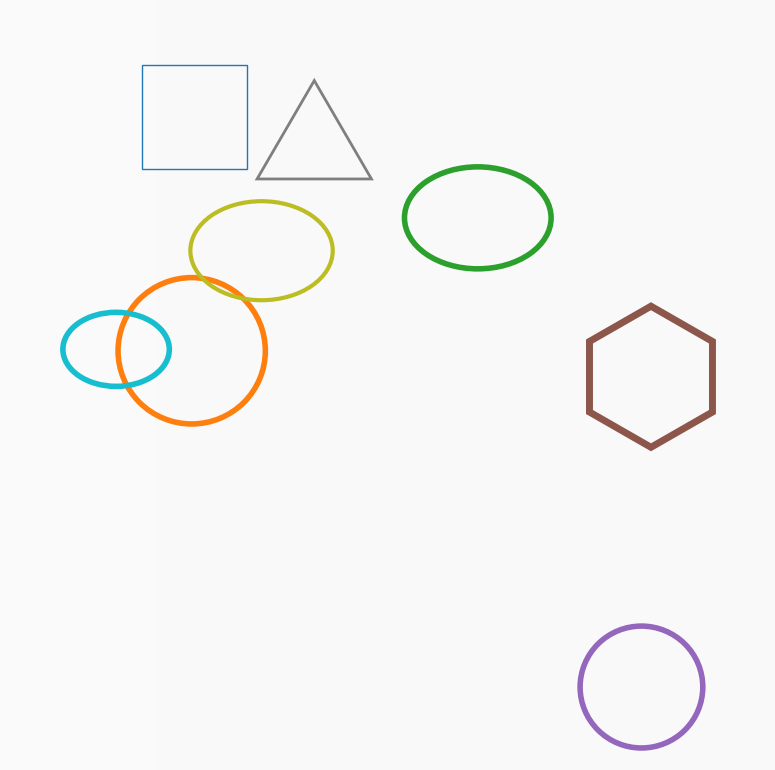[{"shape": "square", "thickness": 0.5, "radius": 0.34, "center": [0.251, 0.848]}, {"shape": "circle", "thickness": 2, "radius": 0.48, "center": [0.247, 0.544]}, {"shape": "oval", "thickness": 2, "radius": 0.47, "center": [0.617, 0.717]}, {"shape": "circle", "thickness": 2, "radius": 0.4, "center": [0.828, 0.108]}, {"shape": "hexagon", "thickness": 2.5, "radius": 0.46, "center": [0.84, 0.511]}, {"shape": "triangle", "thickness": 1, "radius": 0.43, "center": [0.406, 0.81]}, {"shape": "oval", "thickness": 1.5, "radius": 0.46, "center": [0.337, 0.674]}, {"shape": "oval", "thickness": 2, "radius": 0.34, "center": [0.15, 0.546]}]